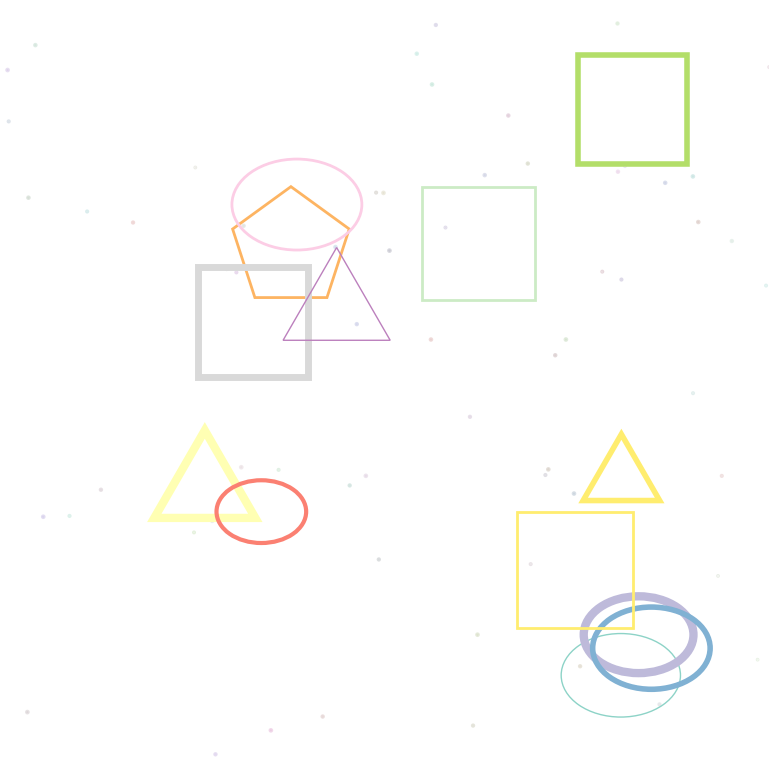[{"shape": "oval", "thickness": 0.5, "radius": 0.39, "center": [0.806, 0.123]}, {"shape": "triangle", "thickness": 3, "radius": 0.38, "center": [0.266, 0.365]}, {"shape": "oval", "thickness": 3, "radius": 0.36, "center": [0.829, 0.176]}, {"shape": "oval", "thickness": 1.5, "radius": 0.29, "center": [0.339, 0.336]}, {"shape": "oval", "thickness": 2, "radius": 0.38, "center": [0.846, 0.158]}, {"shape": "pentagon", "thickness": 1, "radius": 0.4, "center": [0.378, 0.678]}, {"shape": "square", "thickness": 2, "radius": 0.35, "center": [0.821, 0.858]}, {"shape": "oval", "thickness": 1, "radius": 0.42, "center": [0.386, 0.734]}, {"shape": "square", "thickness": 2.5, "radius": 0.36, "center": [0.329, 0.582]}, {"shape": "triangle", "thickness": 0.5, "radius": 0.4, "center": [0.437, 0.598]}, {"shape": "square", "thickness": 1, "radius": 0.37, "center": [0.622, 0.684]}, {"shape": "triangle", "thickness": 2, "radius": 0.29, "center": [0.807, 0.379]}, {"shape": "square", "thickness": 1, "radius": 0.38, "center": [0.746, 0.26]}]